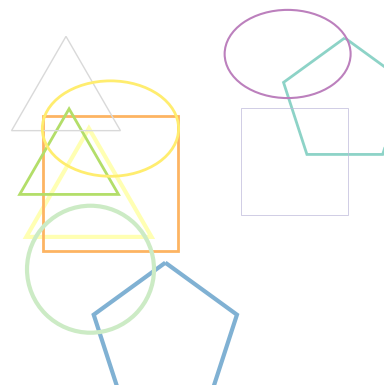[{"shape": "pentagon", "thickness": 2, "radius": 0.84, "center": [0.896, 0.734]}, {"shape": "triangle", "thickness": 3, "radius": 0.94, "center": [0.231, 0.479]}, {"shape": "square", "thickness": 0.5, "radius": 0.69, "center": [0.765, 0.58]}, {"shape": "pentagon", "thickness": 3, "radius": 0.98, "center": [0.429, 0.122]}, {"shape": "square", "thickness": 2, "radius": 0.87, "center": [0.287, 0.523]}, {"shape": "triangle", "thickness": 2, "radius": 0.74, "center": [0.179, 0.569]}, {"shape": "triangle", "thickness": 1, "radius": 0.82, "center": [0.171, 0.742]}, {"shape": "oval", "thickness": 1.5, "radius": 0.82, "center": [0.747, 0.86]}, {"shape": "circle", "thickness": 3, "radius": 0.82, "center": [0.235, 0.301]}, {"shape": "oval", "thickness": 2, "radius": 0.89, "center": [0.287, 0.666]}]